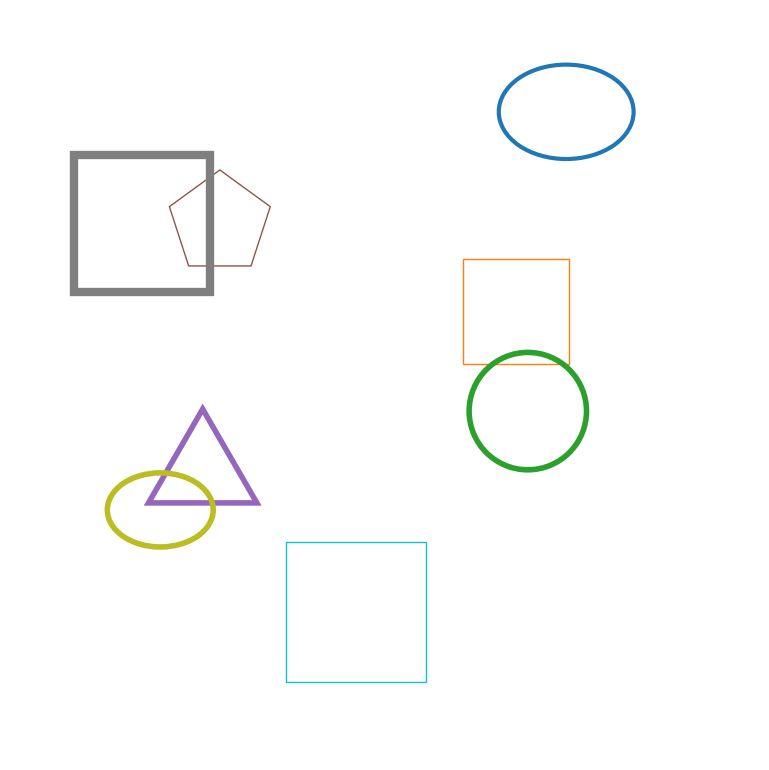[{"shape": "oval", "thickness": 1.5, "radius": 0.44, "center": [0.735, 0.855]}, {"shape": "square", "thickness": 0.5, "radius": 0.34, "center": [0.67, 0.596]}, {"shape": "circle", "thickness": 2, "radius": 0.38, "center": [0.685, 0.466]}, {"shape": "triangle", "thickness": 2, "radius": 0.41, "center": [0.263, 0.387]}, {"shape": "pentagon", "thickness": 0.5, "radius": 0.34, "center": [0.286, 0.71]}, {"shape": "square", "thickness": 3, "radius": 0.44, "center": [0.184, 0.71]}, {"shape": "oval", "thickness": 2, "radius": 0.34, "center": [0.208, 0.338]}, {"shape": "square", "thickness": 0.5, "radius": 0.45, "center": [0.462, 0.205]}]